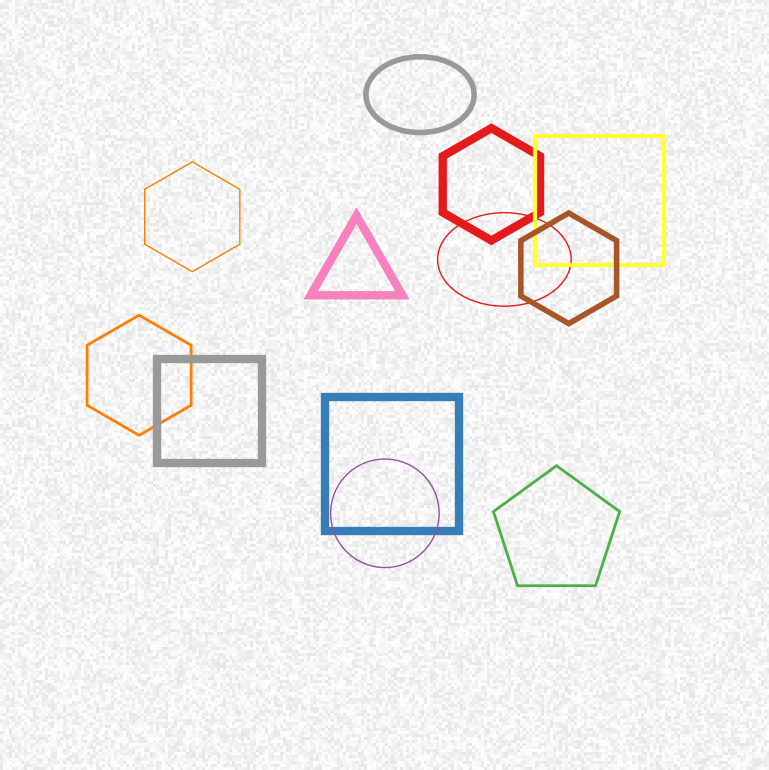[{"shape": "hexagon", "thickness": 3, "radius": 0.36, "center": [0.638, 0.761]}, {"shape": "oval", "thickness": 0.5, "radius": 0.43, "center": [0.655, 0.663]}, {"shape": "square", "thickness": 3, "radius": 0.44, "center": [0.509, 0.397]}, {"shape": "pentagon", "thickness": 1, "radius": 0.43, "center": [0.723, 0.309]}, {"shape": "circle", "thickness": 0.5, "radius": 0.35, "center": [0.5, 0.333]}, {"shape": "hexagon", "thickness": 1, "radius": 0.39, "center": [0.181, 0.513]}, {"shape": "hexagon", "thickness": 0.5, "radius": 0.36, "center": [0.25, 0.718]}, {"shape": "square", "thickness": 1.5, "radius": 0.42, "center": [0.779, 0.739]}, {"shape": "hexagon", "thickness": 2, "radius": 0.36, "center": [0.739, 0.652]}, {"shape": "triangle", "thickness": 3, "radius": 0.34, "center": [0.463, 0.651]}, {"shape": "oval", "thickness": 2, "radius": 0.35, "center": [0.545, 0.877]}, {"shape": "square", "thickness": 3, "radius": 0.34, "center": [0.272, 0.466]}]